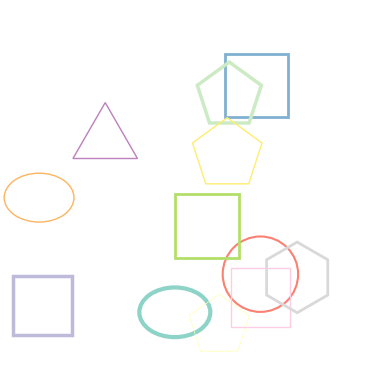[{"shape": "oval", "thickness": 3, "radius": 0.46, "center": [0.454, 0.189]}, {"shape": "pentagon", "thickness": 0.5, "radius": 0.41, "center": [0.57, 0.154]}, {"shape": "square", "thickness": 2.5, "radius": 0.38, "center": [0.11, 0.207]}, {"shape": "circle", "thickness": 1.5, "radius": 0.49, "center": [0.676, 0.288]}, {"shape": "square", "thickness": 2, "radius": 0.41, "center": [0.665, 0.778]}, {"shape": "oval", "thickness": 1, "radius": 0.45, "center": [0.102, 0.487]}, {"shape": "square", "thickness": 2, "radius": 0.42, "center": [0.537, 0.412]}, {"shape": "square", "thickness": 1, "radius": 0.38, "center": [0.676, 0.227]}, {"shape": "hexagon", "thickness": 2, "radius": 0.46, "center": [0.772, 0.279]}, {"shape": "triangle", "thickness": 1, "radius": 0.48, "center": [0.273, 0.637]}, {"shape": "pentagon", "thickness": 2.5, "radius": 0.44, "center": [0.596, 0.751]}, {"shape": "pentagon", "thickness": 1, "radius": 0.47, "center": [0.59, 0.599]}]